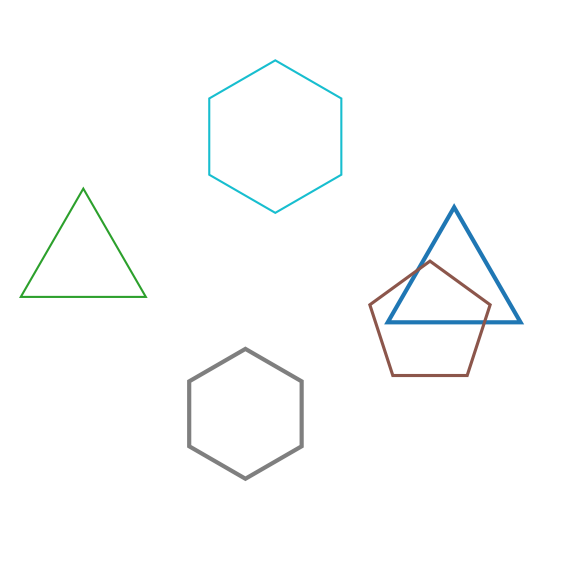[{"shape": "triangle", "thickness": 2, "radius": 0.66, "center": [0.786, 0.507]}, {"shape": "triangle", "thickness": 1, "radius": 0.63, "center": [0.144, 0.548]}, {"shape": "pentagon", "thickness": 1.5, "radius": 0.55, "center": [0.745, 0.437]}, {"shape": "hexagon", "thickness": 2, "radius": 0.56, "center": [0.425, 0.283]}, {"shape": "hexagon", "thickness": 1, "radius": 0.66, "center": [0.477, 0.763]}]